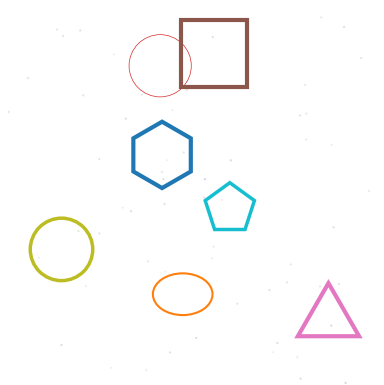[{"shape": "hexagon", "thickness": 3, "radius": 0.43, "center": [0.421, 0.598]}, {"shape": "oval", "thickness": 1.5, "radius": 0.39, "center": [0.475, 0.236]}, {"shape": "circle", "thickness": 0.5, "radius": 0.4, "center": [0.416, 0.829]}, {"shape": "square", "thickness": 3, "radius": 0.43, "center": [0.556, 0.861]}, {"shape": "triangle", "thickness": 3, "radius": 0.46, "center": [0.853, 0.173]}, {"shape": "circle", "thickness": 2.5, "radius": 0.41, "center": [0.16, 0.352]}, {"shape": "pentagon", "thickness": 2.5, "radius": 0.34, "center": [0.597, 0.458]}]